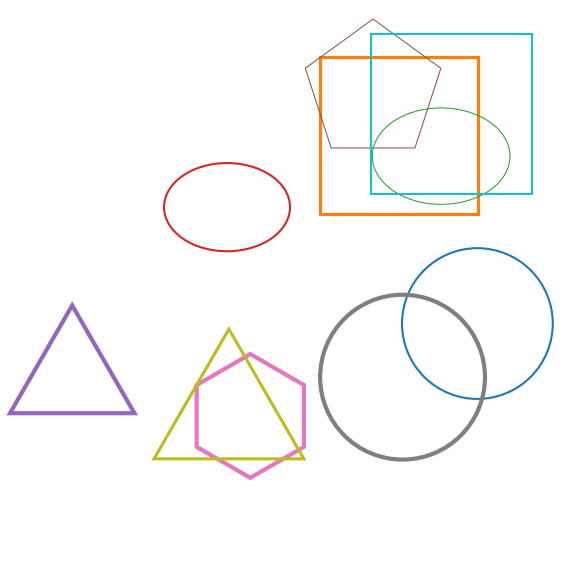[{"shape": "circle", "thickness": 1, "radius": 0.65, "center": [0.827, 0.439]}, {"shape": "square", "thickness": 1.5, "radius": 0.68, "center": [0.691, 0.765]}, {"shape": "oval", "thickness": 0.5, "radius": 0.6, "center": [0.764, 0.729]}, {"shape": "oval", "thickness": 1, "radius": 0.55, "center": [0.393, 0.64]}, {"shape": "triangle", "thickness": 2, "radius": 0.62, "center": [0.125, 0.346]}, {"shape": "pentagon", "thickness": 0.5, "radius": 0.62, "center": [0.646, 0.843]}, {"shape": "hexagon", "thickness": 2, "radius": 0.54, "center": [0.433, 0.279]}, {"shape": "circle", "thickness": 2, "radius": 0.71, "center": [0.697, 0.346]}, {"shape": "triangle", "thickness": 1.5, "radius": 0.75, "center": [0.396, 0.28]}, {"shape": "square", "thickness": 1, "radius": 0.7, "center": [0.782, 0.802]}]